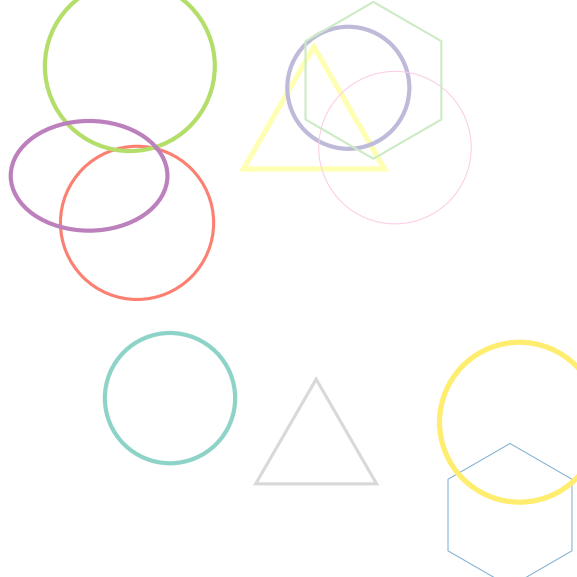[{"shape": "circle", "thickness": 2, "radius": 0.56, "center": [0.294, 0.31]}, {"shape": "triangle", "thickness": 2.5, "radius": 0.7, "center": [0.544, 0.777]}, {"shape": "circle", "thickness": 2, "radius": 0.53, "center": [0.603, 0.847]}, {"shape": "circle", "thickness": 1.5, "radius": 0.66, "center": [0.237, 0.613]}, {"shape": "hexagon", "thickness": 0.5, "radius": 0.62, "center": [0.883, 0.107]}, {"shape": "circle", "thickness": 2, "radius": 0.74, "center": [0.225, 0.885]}, {"shape": "circle", "thickness": 0.5, "radius": 0.66, "center": [0.684, 0.744]}, {"shape": "triangle", "thickness": 1.5, "radius": 0.6, "center": [0.547, 0.222]}, {"shape": "oval", "thickness": 2, "radius": 0.68, "center": [0.154, 0.695]}, {"shape": "hexagon", "thickness": 1, "radius": 0.68, "center": [0.647, 0.86]}, {"shape": "circle", "thickness": 2.5, "radius": 0.69, "center": [0.9, 0.268]}]